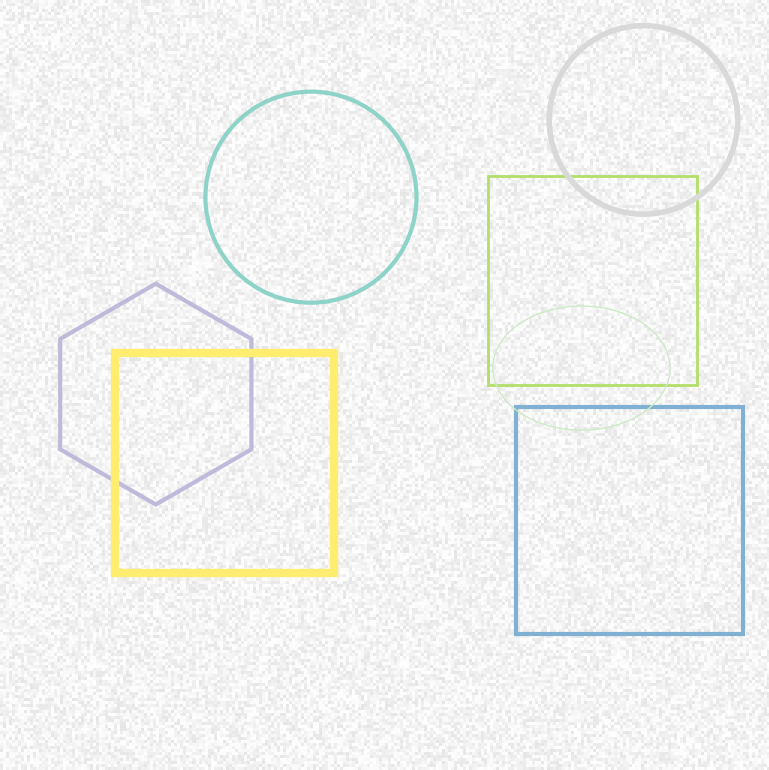[{"shape": "circle", "thickness": 1.5, "radius": 0.69, "center": [0.404, 0.744]}, {"shape": "hexagon", "thickness": 1.5, "radius": 0.72, "center": [0.202, 0.488]}, {"shape": "square", "thickness": 1.5, "radius": 0.74, "center": [0.818, 0.323]}, {"shape": "square", "thickness": 1, "radius": 0.68, "center": [0.769, 0.636]}, {"shape": "circle", "thickness": 2, "radius": 0.61, "center": [0.836, 0.844]}, {"shape": "oval", "thickness": 0.5, "radius": 0.58, "center": [0.755, 0.522]}, {"shape": "square", "thickness": 3, "radius": 0.71, "center": [0.292, 0.399]}]